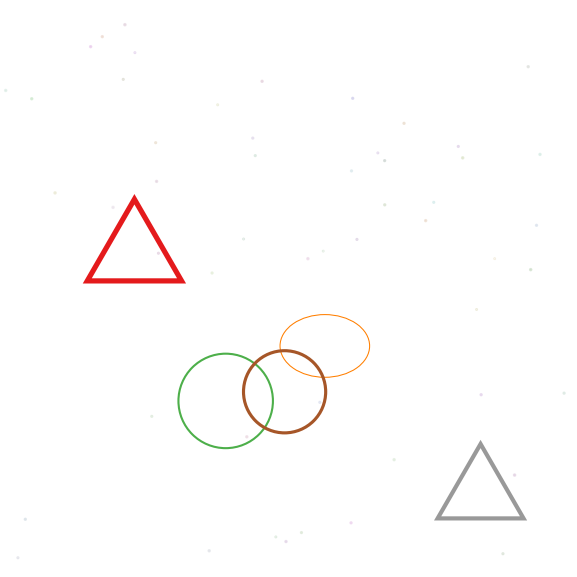[{"shape": "triangle", "thickness": 2.5, "radius": 0.47, "center": [0.233, 0.56]}, {"shape": "circle", "thickness": 1, "radius": 0.41, "center": [0.391, 0.305]}, {"shape": "oval", "thickness": 0.5, "radius": 0.39, "center": [0.562, 0.4]}, {"shape": "circle", "thickness": 1.5, "radius": 0.36, "center": [0.493, 0.321]}, {"shape": "triangle", "thickness": 2, "radius": 0.43, "center": [0.832, 0.144]}]